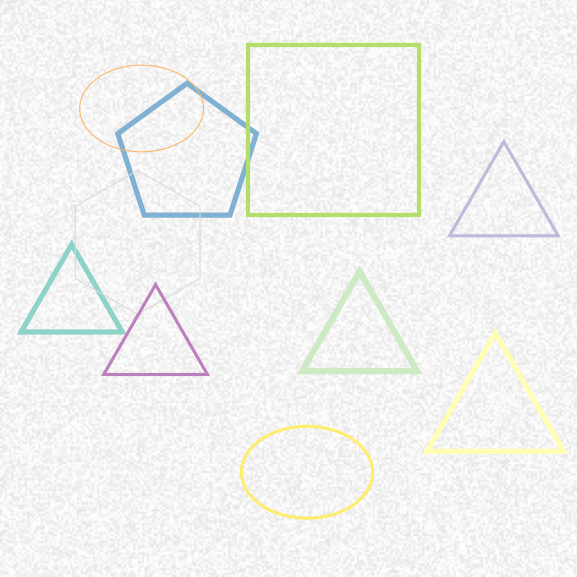[{"shape": "triangle", "thickness": 2.5, "radius": 0.51, "center": [0.124, 0.475]}, {"shape": "triangle", "thickness": 2.5, "radius": 0.68, "center": [0.858, 0.286]}, {"shape": "triangle", "thickness": 1.5, "radius": 0.54, "center": [0.872, 0.645]}, {"shape": "pentagon", "thickness": 2.5, "radius": 0.63, "center": [0.324, 0.729]}, {"shape": "oval", "thickness": 0.5, "radius": 0.54, "center": [0.245, 0.811]}, {"shape": "square", "thickness": 2, "radius": 0.74, "center": [0.578, 0.774]}, {"shape": "hexagon", "thickness": 0.5, "radius": 0.62, "center": [0.238, 0.579]}, {"shape": "triangle", "thickness": 1.5, "radius": 0.52, "center": [0.269, 0.403]}, {"shape": "triangle", "thickness": 3, "radius": 0.58, "center": [0.623, 0.414]}, {"shape": "oval", "thickness": 1.5, "radius": 0.57, "center": [0.532, 0.181]}]